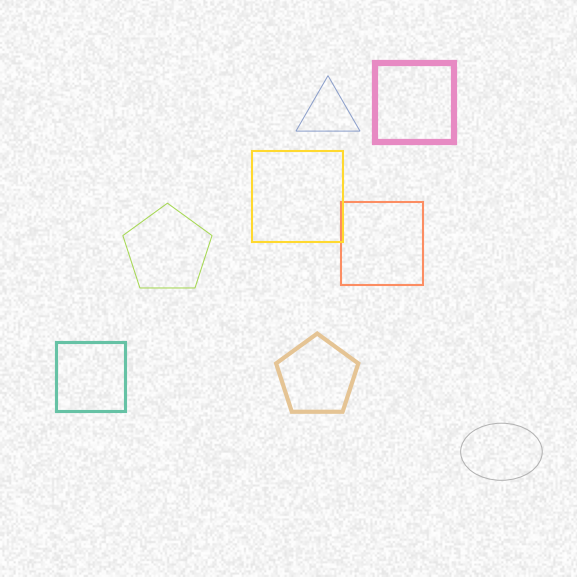[{"shape": "square", "thickness": 1.5, "radius": 0.3, "center": [0.157, 0.347]}, {"shape": "square", "thickness": 1, "radius": 0.36, "center": [0.662, 0.577]}, {"shape": "triangle", "thickness": 0.5, "radius": 0.32, "center": [0.568, 0.804]}, {"shape": "square", "thickness": 3, "radius": 0.34, "center": [0.718, 0.822]}, {"shape": "pentagon", "thickness": 0.5, "radius": 0.41, "center": [0.29, 0.566]}, {"shape": "square", "thickness": 1, "radius": 0.39, "center": [0.515, 0.659]}, {"shape": "pentagon", "thickness": 2, "radius": 0.37, "center": [0.549, 0.347]}, {"shape": "oval", "thickness": 0.5, "radius": 0.35, "center": [0.868, 0.217]}]